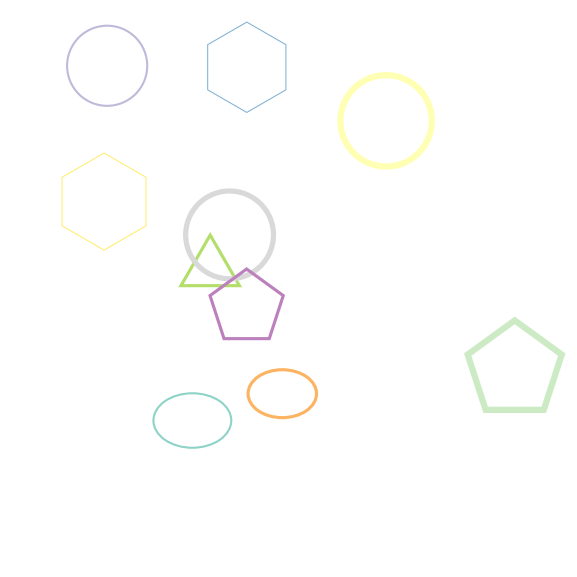[{"shape": "oval", "thickness": 1, "radius": 0.34, "center": [0.333, 0.271]}, {"shape": "circle", "thickness": 3, "radius": 0.4, "center": [0.669, 0.79]}, {"shape": "circle", "thickness": 1, "radius": 0.35, "center": [0.186, 0.885]}, {"shape": "hexagon", "thickness": 0.5, "radius": 0.39, "center": [0.427, 0.883]}, {"shape": "oval", "thickness": 1.5, "radius": 0.3, "center": [0.489, 0.317]}, {"shape": "triangle", "thickness": 1.5, "radius": 0.29, "center": [0.364, 0.534]}, {"shape": "circle", "thickness": 2.5, "radius": 0.38, "center": [0.398, 0.592]}, {"shape": "pentagon", "thickness": 1.5, "radius": 0.33, "center": [0.427, 0.467]}, {"shape": "pentagon", "thickness": 3, "radius": 0.43, "center": [0.891, 0.359]}, {"shape": "hexagon", "thickness": 0.5, "radius": 0.42, "center": [0.18, 0.65]}]